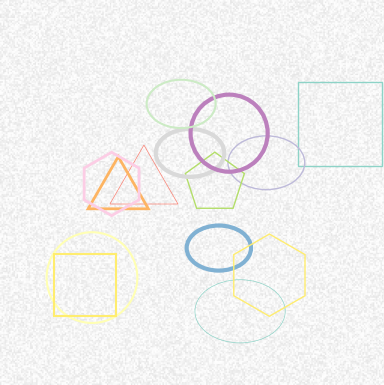[{"shape": "oval", "thickness": 0.5, "radius": 0.59, "center": [0.624, 0.191]}, {"shape": "square", "thickness": 1, "radius": 0.55, "center": [0.883, 0.677]}, {"shape": "circle", "thickness": 1.5, "radius": 0.59, "center": [0.239, 0.279]}, {"shape": "oval", "thickness": 1, "radius": 0.5, "center": [0.692, 0.577]}, {"shape": "triangle", "thickness": 0.5, "radius": 0.51, "center": [0.374, 0.521]}, {"shape": "oval", "thickness": 3, "radius": 0.42, "center": [0.568, 0.356]}, {"shape": "triangle", "thickness": 2, "radius": 0.45, "center": [0.307, 0.503]}, {"shape": "pentagon", "thickness": 1, "radius": 0.4, "center": [0.558, 0.524]}, {"shape": "hexagon", "thickness": 2, "radius": 0.41, "center": [0.29, 0.522]}, {"shape": "oval", "thickness": 3, "radius": 0.44, "center": [0.494, 0.603]}, {"shape": "circle", "thickness": 3, "radius": 0.5, "center": [0.595, 0.654]}, {"shape": "oval", "thickness": 1.5, "radius": 0.45, "center": [0.47, 0.73]}, {"shape": "square", "thickness": 1.5, "radius": 0.4, "center": [0.22, 0.26]}, {"shape": "hexagon", "thickness": 1, "radius": 0.53, "center": [0.7, 0.285]}]